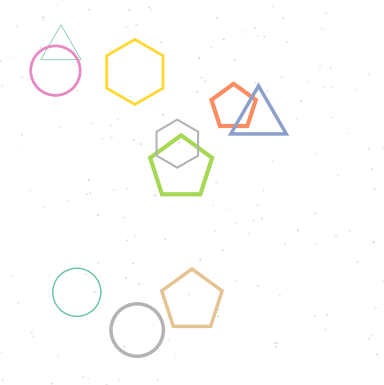[{"shape": "circle", "thickness": 1, "radius": 0.31, "center": [0.2, 0.241]}, {"shape": "triangle", "thickness": 0.5, "radius": 0.3, "center": [0.158, 0.875]}, {"shape": "pentagon", "thickness": 3, "radius": 0.3, "center": [0.607, 0.722]}, {"shape": "triangle", "thickness": 2.5, "radius": 0.42, "center": [0.672, 0.694]}, {"shape": "circle", "thickness": 2, "radius": 0.32, "center": [0.144, 0.817]}, {"shape": "pentagon", "thickness": 3, "radius": 0.42, "center": [0.471, 0.564]}, {"shape": "hexagon", "thickness": 2, "radius": 0.42, "center": [0.35, 0.813]}, {"shape": "pentagon", "thickness": 2.5, "radius": 0.41, "center": [0.499, 0.219]}, {"shape": "circle", "thickness": 2.5, "radius": 0.34, "center": [0.356, 0.143]}, {"shape": "hexagon", "thickness": 1.5, "radius": 0.31, "center": [0.461, 0.627]}]